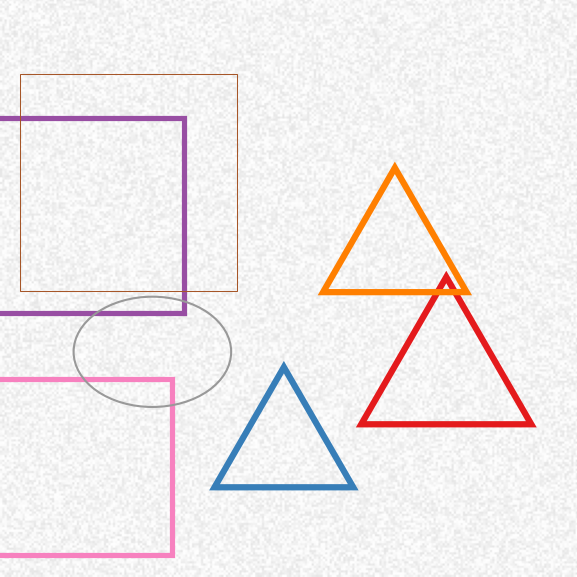[{"shape": "triangle", "thickness": 3, "radius": 0.85, "center": [0.773, 0.349]}, {"shape": "triangle", "thickness": 3, "radius": 0.69, "center": [0.492, 0.225]}, {"shape": "square", "thickness": 2.5, "radius": 0.84, "center": [0.15, 0.625]}, {"shape": "triangle", "thickness": 3, "radius": 0.72, "center": [0.684, 0.565]}, {"shape": "square", "thickness": 0.5, "radius": 0.94, "center": [0.223, 0.683]}, {"shape": "square", "thickness": 2.5, "radius": 0.76, "center": [0.146, 0.191]}, {"shape": "oval", "thickness": 1, "radius": 0.68, "center": [0.264, 0.39]}]